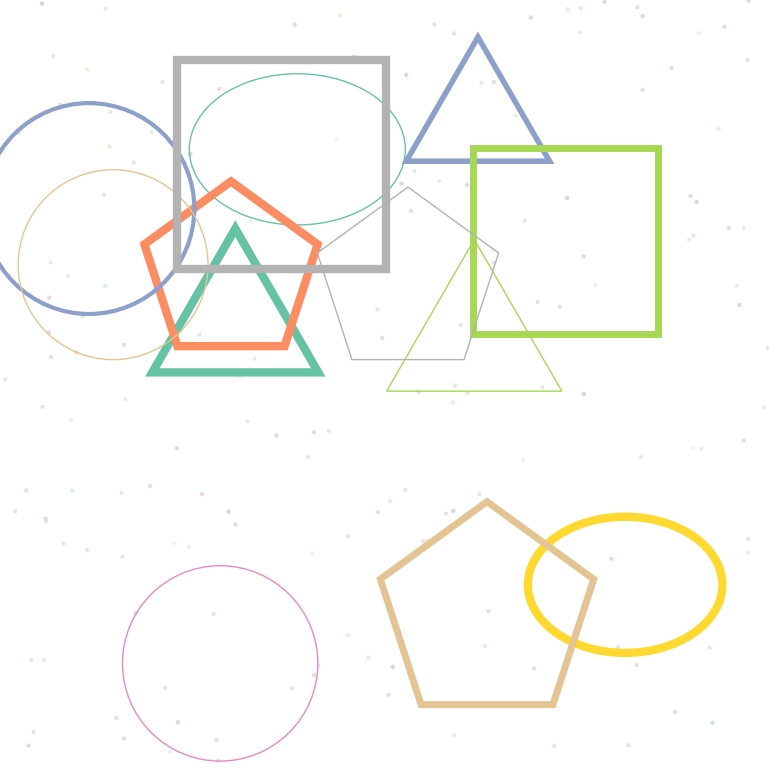[{"shape": "oval", "thickness": 0.5, "radius": 0.7, "center": [0.386, 0.806]}, {"shape": "triangle", "thickness": 3, "radius": 0.62, "center": [0.306, 0.579]}, {"shape": "pentagon", "thickness": 3, "radius": 0.59, "center": [0.3, 0.646]}, {"shape": "circle", "thickness": 1.5, "radius": 0.68, "center": [0.115, 0.729]}, {"shape": "triangle", "thickness": 2, "radius": 0.54, "center": [0.621, 0.844]}, {"shape": "circle", "thickness": 0.5, "radius": 0.63, "center": [0.286, 0.138]}, {"shape": "triangle", "thickness": 0.5, "radius": 0.66, "center": [0.616, 0.558]}, {"shape": "square", "thickness": 2.5, "radius": 0.6, "center": [0.735, 0.687]}, {"shape": "oval", "thickness": 3, "radius": 0.63, "center": [0.812, 0.24]}, {"shape": "pentagon", "thickness": 2.5, "radius": 0.73, "center": [0.632, 0.203]}, {"shape": "circle", "thickness": 0.5, "radius": 0.62, "center": [0.147, 0.656]}, {"shape": "square", "thickness": 3, "radius": 0.68, "center": [0.366, 0.787]}, {"shape": "pentagon", "thickness": 0.5, "radius": 0.62, "center": [0.53, 0.633]}]